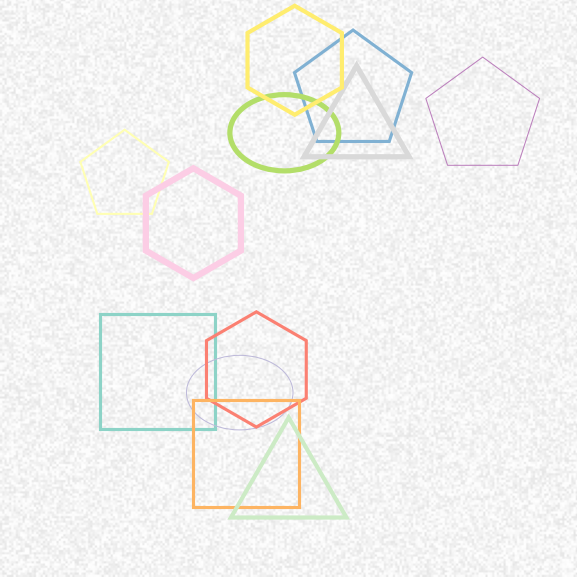[{"shape": "square", "thickness": 1.5, "radius": 0.5, "center": [0.272, 0.355]}, {"shape": "pentagon", "thickness": 1, "radius": 0.4, "center": [0.216, 0.694]}, {"shape": "oval", "thickness": 0.5, "radius": 0.46, "center": [0.415, 0.319]}, {"shape": "hexagon", "thickness": 1.5, "radius": 0.5, "center": [0.444, 0.359]}, {"shape": "pentagon", "thickness": 1.5, "radius": 0.53, "center": [0.611, 0.84]}, {"shape": "square", "thickness": 1.5, "radius": 0.46, "center": [0.426, 0.214]}, {"shape": "oval", "thickness": 2.5, "radius": 0.47, "center": [0.492, 0.769]}, {"shape": "hexagon", "thickness": 3, "radius": 0.48, "center": [0.335, 0.613]}, {"shape": "triangle", "thickness": 2.5, "radius": 0.53, "center": [0.617, 0.78]}, {"shape": "pentagon", "thickness": 0.5, "radius": 0.52, "center": [0.836, 0.797]}, {"shape": "triangle", "thickness": 2, "radius": 0.58, "center": [0.5, 0.161]}, {"shape": "hexagon", "thickness": 2, "radius": 0.47, "center": [0.51, 0.895]}]